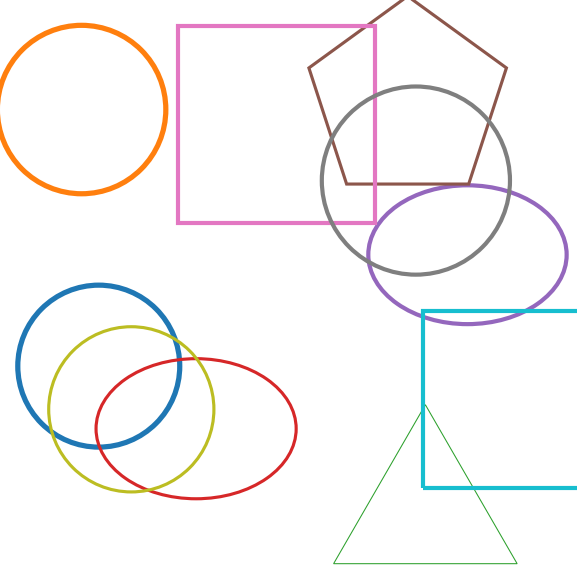[{"shape": "circle", "thickness": 2.5, "radius": 0.7, "center": [0.171, 0.365]}, {"shape": "circle", "thickness": 2.5, "radius": 0.73, "center": [0.141, 0.809]}, {"shape": "triangle", "thickness": 0.5, "radius": 0.92, "center": [0.737, 0.115]}, {"shape": "oval", "thickness": 1.5, "radius": 0.87, "center": [0.34, 0.257]}, {"shape": "oval", "thickness": 2, "radius": 0.86, "center": [0.809, 0.558]}, {"shape": "pentagon", "thickness": 1.5, "radius": 0.9, "center": [0.706, 0.826]}, {"shape": "square", "thickness": 2, "radius": 0.85, "center": [0.479, 0.784]}, {"shape": "circle", "thickness": 2, "radius": 0.81, "center": [0.72, 0.686]}, {"shape": "circle", "thickness": 1.5, "radius": 0.72, "center": [0.227, 0.29]}, {"shape": "square", "thickness": 2, "radius": 0.77, "center": [0.886, 0.307]}]